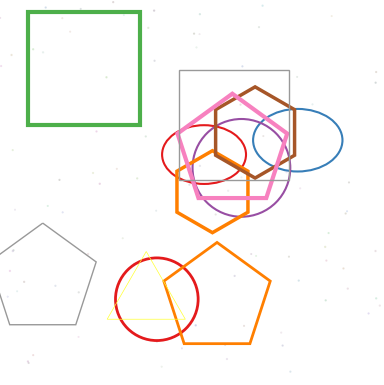[{"shape": "oval", "thickness": 1.5, "radius": 0.54, "center": [0.53, 0.599]}, {"shape": "circle", "thickness": 2, "radius": 0.54, "center": [0.407, 0.223]}, {"shape": "oval", "thickness": 1.5, "radius": 0.58, "center": [0.773, 0.636]}, {"shape": "square", "thickness": 3, "radius": 0.73, "center": [0.219, 0.822]}, {"shape": "circle", "thickness": 1.5, "radius": 0.63, "center": [0.627, 0.564]}, {"shape": "hexagon", "thickness": 2.5, "radius": 0.53, "center": [0.552, 0.502]}, {"shape": "pentagon", "thickness": 2, "radius": 0.73, "center": [0.564, 0.225]}, {"shape": "triangle", "thickness": 0.5, "radius": 0.59, "center": [0.38, 0.229]}, {"shape": "hexagon", "thickness": 2.5, "radius": 0.59, "center": [0.663, 0.656]}, {"shape": "pentagon", "thickness": 3, "radius": 0.75, "center": [0.604, 0.607]}, {"shape": "pentagon", "thickness": 1, "radius": 0.73, "center": [0.111, 0.275]}, {"shape": "square", "thickness": 1, "radius": 0.72, "center": [0.608, 0.675]}]